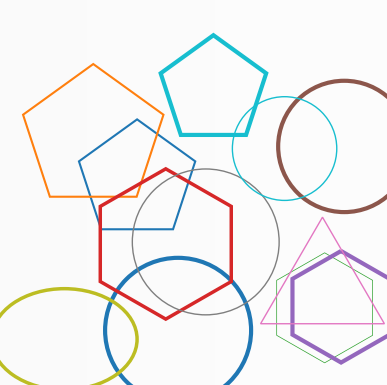[{"shape": "circle", "thickness": 3, "radius": 0.94, "center": [0.46, 0.142]}, {"shape": "pentagon", "thickness": 1.5, "radius": 0.79, "center": [0.354, 0.532]}, {"shape": "pentagon", "thickness": 1.5, "radius": 0.95, "center": [0.241, 0.643]}, {"shape": "hexagon", "thickness": 0.5, "radius": 0.71, "center": [0.838, 0.2]}, {"shape": "hexagon", "thickness": 2.5, "radius": 0.98, "center": [0.428, 0.366]}, {"shape": "hexagon", "thickness": 3, "radius": 0.72, "center": [0.88, 0.203]}, {"shape": "circle", "thickness": 3, "radius": 0.85, "center": [0.888, 0.62]}, {"shape": "triangle", "thickness": 1, "radius": 0.92, "center": [0.832, 0.251]}, {"shape": "circle", "thickness": 1, "radius": 0.95, "center": [0.531, 0.372]}, {"shape": "oval", "thickness": 2.5, "radius": 0.94, "center": [0.166, 0.119]}, {"shape": "circle", "thickness": 1, "radius": 0.67, "center": [0.734, 0.614]}, {"shape": "pentagon", "thickness": 3, "radius": 0.72, "center": [0.551, 0.765]}]